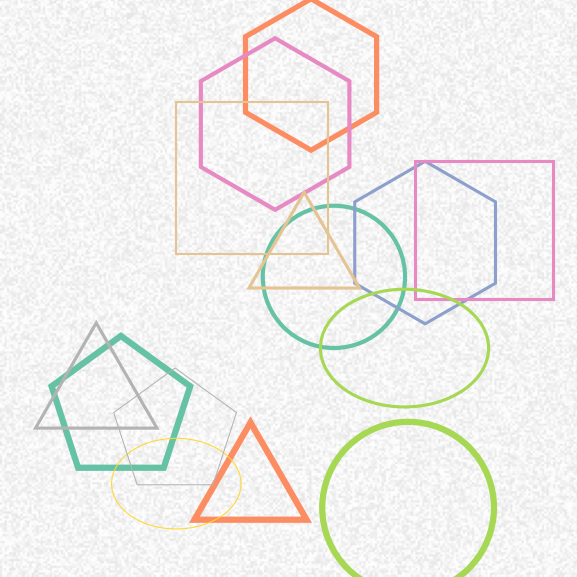[{"shape": "circle", "thickness": 2, "radius": 0.62, "center": [0.578, 0.52]}, {"shape": "pentagon", "thickness": 3, "radius": 0.63, "center": [0.209, 0.291]}, {"shape": "hexagon", "thickness": 2.5, "radius": 0.66, "center": [0.539, 0.87]}, {"shape": "triangle", "thickness": 3, "radius": 0.56, "center": [0.434, 0.155]}, {"shape": "hexagon", "thickness": 1.5, "radius": 0.7, "center": [0.736, 0.579]}, {"shape": "hexagon", "thickness": 2, "radius": 0.74, "center": [0.476, 0.784]}, {"shape": "square", "thickness": 1.5, "radius": 0.6, "center": [0.838, 0.601]}, {"shape": "circle", "thickness": 3, "radius": 0.74, "center": [0.707, 0.12]}, {"shape": "oval", "thickness": 1.5, "radius": 0.73, "center": [0.7, 0.396]}, {"shape": "oval", "thickness": 0.5, "radius": 0.56, "center": [0.305, 0.162]}, {"shape": "square", "thickness": 1, "radius": 0.66, "center": [0.437, 0.69]}, {"shape": "triangle", "thickness": 1.5, "radius": 0.55, "center": [0.527, 0.556]}, {"shape": "triangle", "thickness": 1.5, "radius": 0.61, "center": [0.167, 0.319]}, {"shape": "pentagon", "thickness": 0.5, "radius": 0.56, "center": [0.303, 0.25]}]